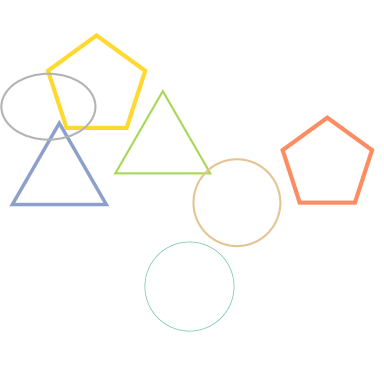[{"shape": "circle", "thickness": 0.5, "radius": 0.58, "center": [0.492, 0.256]}, {"shape": "pentagon", "thickness": 3, "radius": 0.61, "center": [0.85, 0.572]}, {"shape": "triangle", "thickness": 2.5, "radius": 0.7, "center": [0.154, 0.539]}, {"shape": "triangle", "thickness": 1.5, "radius": 0.71, "center": [0.423, 0.621]}, {"shape": "pentagon", "thickness": 3, "radius": 0.66, "center": [0.251, 0.775]}, {"shape": "circle", "thickness": 1.5, "radius": 0.56, "center": [0.615, 0.474]}, {"shape": "oval", "thickness": 1.5, "radius": 0.61, "center": [0.126, 0.723]}]